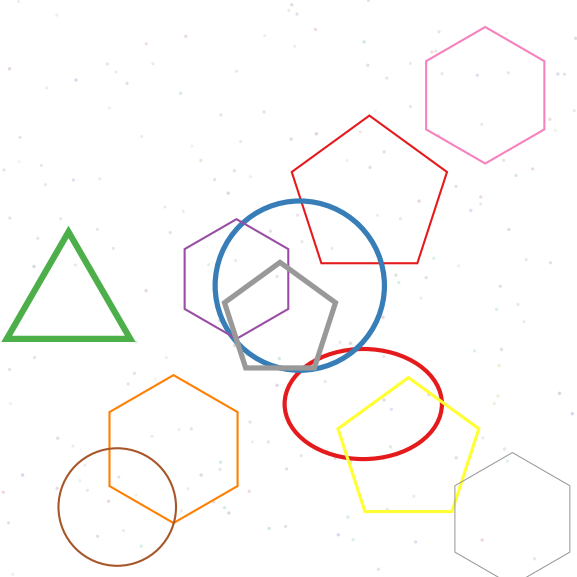[{"shape": "pentagon", "thickness": 1, "radius": 0.71, "center": [0.64, 0.658]}, {"shape": "oval", "thickness": 2, "radius": 0.68, "center": [0.629, 0.299]}, {"shape": "circle", "thickness": 2.5, "radius": 0.73, "center": [0.519, 0.505]}, {"shape": "triangle", "thickness": 3, "radius": 0.62, "center": [0.119, 0.474]}, {"shape": "hexagon", "thickness": 1, "radius": 0.52, "center": [0.409, 0.516]}, {"shape": "hexagon", "thickness": 1, "radius": 0.64, "center": [0.3, 0.222]}, {"shape": "pentagon", "thickness": 1.5, "radius": 0.64, "center": [0.707, 0.217]}, {"shape": "circle", "thickness": 1, "radius": 0.51, "center": [0.203, 0.121]}, {"shape": "hexagon", "thickness": 1, "radius": 0.59, "center": [0.84, 0.834]}, {"shape": "hexagon", "thickness": 0.5, "radius": 0.57, "center": [0.887, 0.101]}, {"shape": "pentagon", "thickness": 2.5, "radius": 0.51, "center": [0.485, 0.444]}]